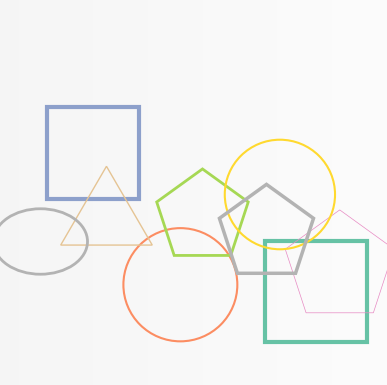[{"shape": "square", "thickness": 3, "radius": 0.66, "center": [0.815, 0.243]}, {"shape": "circle", "thickness": 1.5, "radius": 0.74, "center": [0.465, 0.26]}, {"shape": "square", "thickness": 3, "radius": 0.59, "center": [0.239, 0.603]}, {"shape": "pentagon", "thickness": 0.5, "radius": 0.74, "center": [0.877, 0.307]}, {"shape": "pentagon", "thickness": 2, "radius": 0.62, "center": [0.523, 0.437]}, {"shape": "circle", "thickness": 1.5, "radius": 0.71, "center": [0.722, 0.495]}, {"shape": "triangle", "thickness": 1, "radius": 0.68, "center": [0.275, 0.432]}, {"shape": "oval", "thickness": 2, "radius": 0.61, "center": [0.104, 0.373]}, {"shape": "pentagon", "thickness": 2.5, "radius": 0.64, "center": [0.688, 0.393]}]